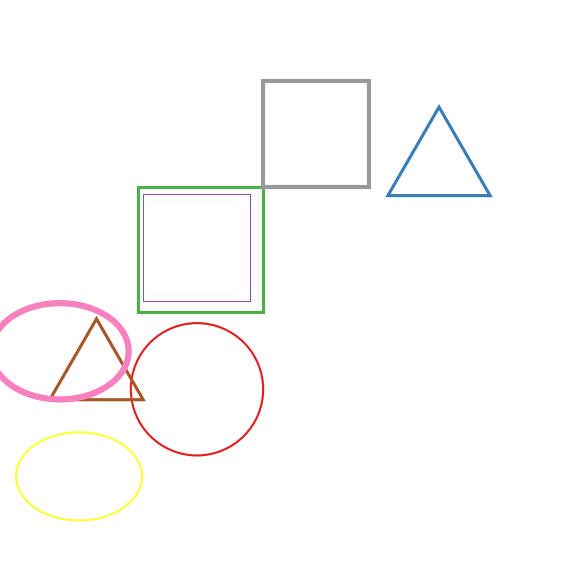[{"shape": "circle", "thickness": 1, "radius": 0.57, "center": [0.341, 0.325]}, {"shape": "triangle", "thickness": 1.5, "radius": 0.51, "center": [0.76, 0.712]}, {"shape": "square", "thickness": 1.5, "radius": 0.54, "center": [0.348, 0.567]}, {"shape": "square", "thickness": 0.5, "radius": 0.46, "center": [0.34, 0.571]}, {"shape": "oval", "thickness": 1, "radius": 0.55, "center": [0.137, 0.174]}, {"shape": "triangle", "thickness": 1.5, "radius": 0.47, "center": [0.167, 0.354]}, {"shape": "oval", "thickness": 3, "radius": 0.6, "center": [0.104, 0.391]}, {"shape": "square", "thickness": 2, "radius": 0.46, "center": [0.546, 0.767]}]